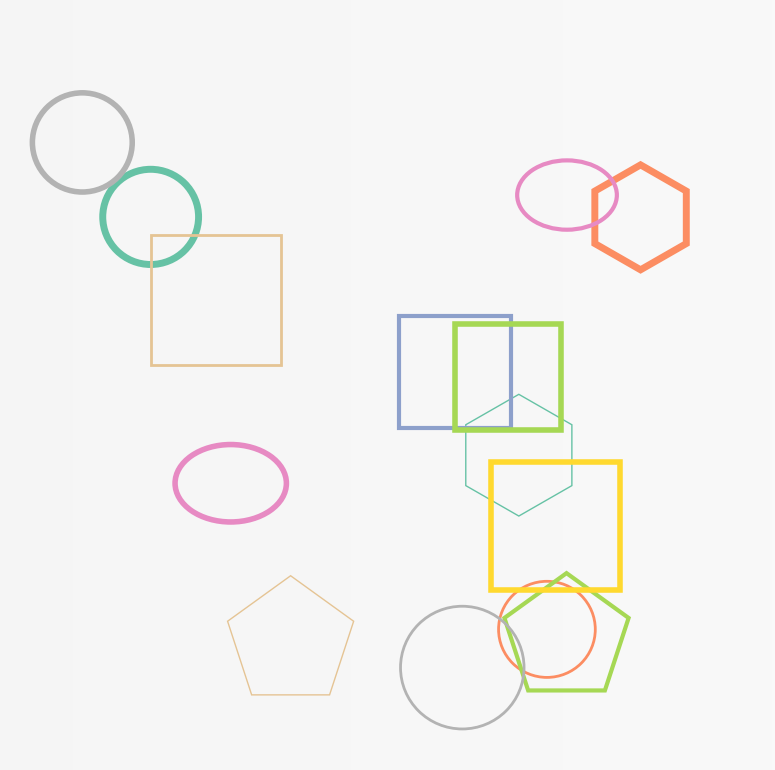[{"shape": "hexagon", "thickness": 0.5, "radius": 0.4, "center": [0.669, 0.409]}, {"shape": "circle", "thickness": 2.5, "radius": 0.31, "center": [0.194, 0.718]}, {"shape": "circle", "thickness": 1, "radius": 0.31, "center": [0.706, 0.183]}, {"shape": "hexagon", "thickness": 2.5, "radius": 0.34, "center": [0.827, 0.718]}, {"shape": "square", "thickness": 1.5, "radius": 0.36, "center": [0.587, 0.517]}, {"shape": "oval", "thickness": 2, "radius": 0.36, "center": [0.298, 0.372]}, {"shape": "oval", "thickness": 1.5, "radius": 0.32, "center": [0.732, 0.747]}, {"shape": "square", "thickness": 2, "radius": 0.34, "center": [0.656, 0.51]}, {"shape": "pentagon", "thickness": 1.5, "radius": 0.42, "center": [0.731, 0.171]}, {"shape": "square", "thickness": 2, "radius": 0.42, "center": [0.717, 0.317]}, {"shape": "pentagon", "thickness": 0.5, "radius": 0.43, "center": [0.375, 0.167]}, {"shape": "square", "thickness": 1, "radius": 0.42, "center": [0.279, 0.61]}, {"shape": "circle", "thickness": 2, "radius": 0.32, "center": [0.106, 0.815]}, {"shape": "circle", "thickness": 1, "radius": 0.4, "center": [0.596, 0.133]}]